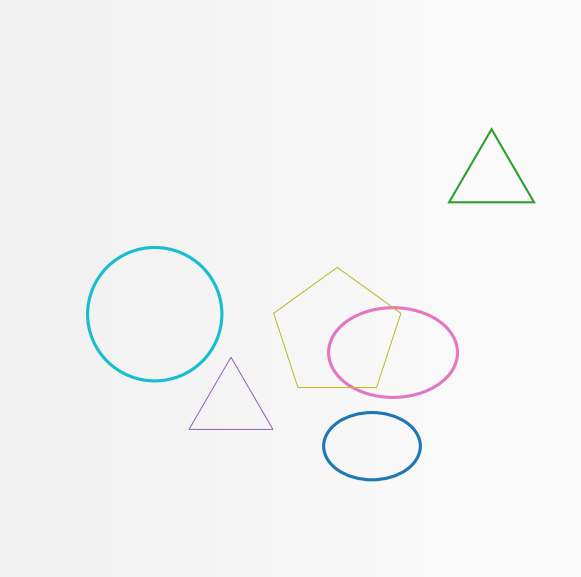[{"shape": "oval", "thickness": 1.5, "radius": 0.42, "center": [0.64, 0.227]}, {"shape": "triangle", "thickness": 1, "radius": 0.42, "center": [0.846, 0.691]}, {"shape": "triangle", "thickness": 0.5, "radius": 0.42, "center": [0.397, 0.297]}, {"shape": "oval", "thickness": 1.5, "radius": 0.55, "center": [0.676, 0.389]}, {"shape": "pentagon", "thickness": 0.5, "radius": 0.58, "center": [0.58, 0.421]}, {"shape": "circle", "thickness": 1.5, "radius": 0.58, "center": [0.266, 0.455]}]